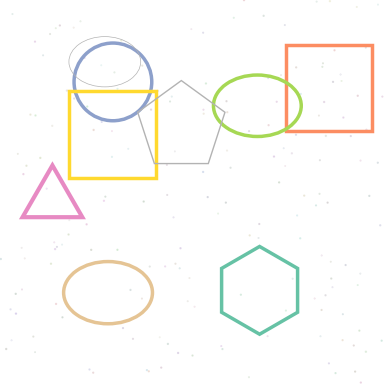[{"shape": "hexagon", "thickness": 2.5, "radius": 0.57, "center": [0.674, 0.246]}, {"shape": "square", "thickness": 2.5, "radius": 0.56, "center": [0.855, 0.773]}, {"shape": "circle", "thickness": 2.5, "radius": 0.5, "center": [0.293, 0.787]}, {"shape": "triangle", "thickness": 3, "radius": 0.45, "center": [0.136, 0.481]}, {"shape": "oval", "thickness": 2.5, "radius": 0.57, "center": [0.668, 0.725]}, {"shape": "square", "thickness": 2.5, "radius": 0.57, "center": [0.291, 0.65]}, {"shape": "oval", "thickness": 2.5, "radius": 0.58, "center": [0.281, 0.24]}, {"shape": "pentagon", "thickness": 1, "radius": 0.6, "center": [0.471, 0.672]}, {"shape": "oval", "thickness": 0.5, "radius": 0.47, "center": [0.272, 0.84]}]